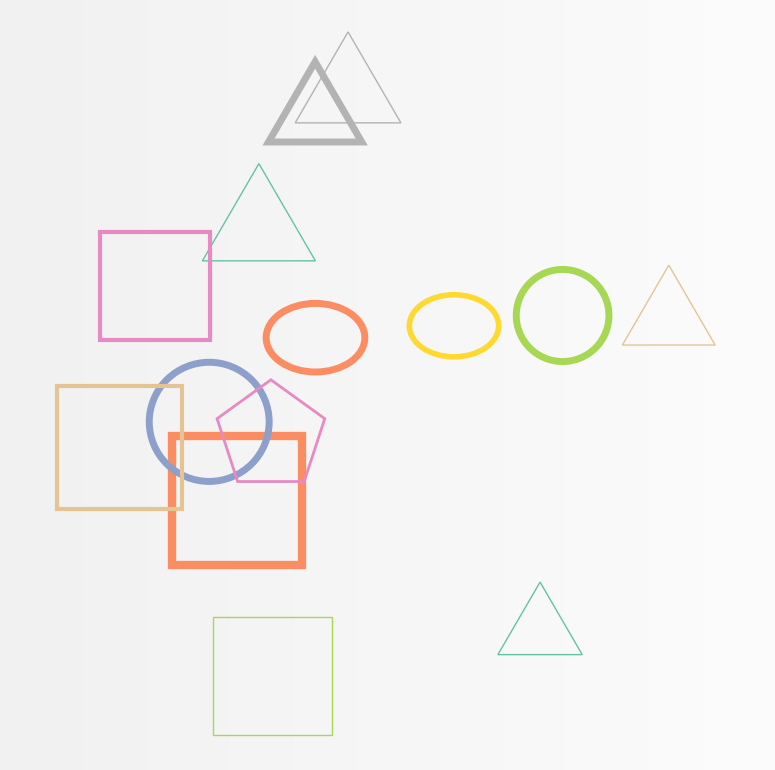[{"shape": "triangle", "thickness": 0.5, "radius": 0.31, "center": [0.697, 0.181]}, {"shape": "triangle", "thickness": 0.5, "radius": 0.42, "center": [0.334, 0.703]}, {"shape": "oval", "thickness": 2.5, "radius": 0.32, "center": [0.407, 0.561]}, {"shape": "square", "thickness": 3, "radius": 0.42, "center": [0.306, 0.35]}, {"shape": "circle", "thickness": 2.5, "radius": 0.39, "center": [0.27, 0.452]}, {"shape": "square", "thickness": 1.5, "radius": 0.35, "center": [0.2, 0.629]}, {"shape": "pentagon", "thickness": 1, "radius": 0.37, "center": [0.35, 0.434]}, {"shape": "square", "thickness": 0.5, "radius": 0.38, "center": [0.351, 0.122]}, {"shape": "circle", "thickness": 2.5, "radius": 0.3, "center": [0.726, 0.59]}, {"shape": "oval", "thickness": 2, "radius": 0.29, "center": [0.586, 0.577]}, {"shape": "square", "thickness": 1.5, "radius": 0.4, "center": [0.154, 0.419]}, {"shape": "triangle", "thickness": 0.5, "radius": 0.35, "center": [0.863, 0.586]}, {"shape": "triangle", "thickness": 2.5, "radius": 0.35, "center": [0.407, 0.85]}, {"shape": "triangle", "thickness": 0.5, "radius": 0.39, "center": [0.449, 0.88]}]